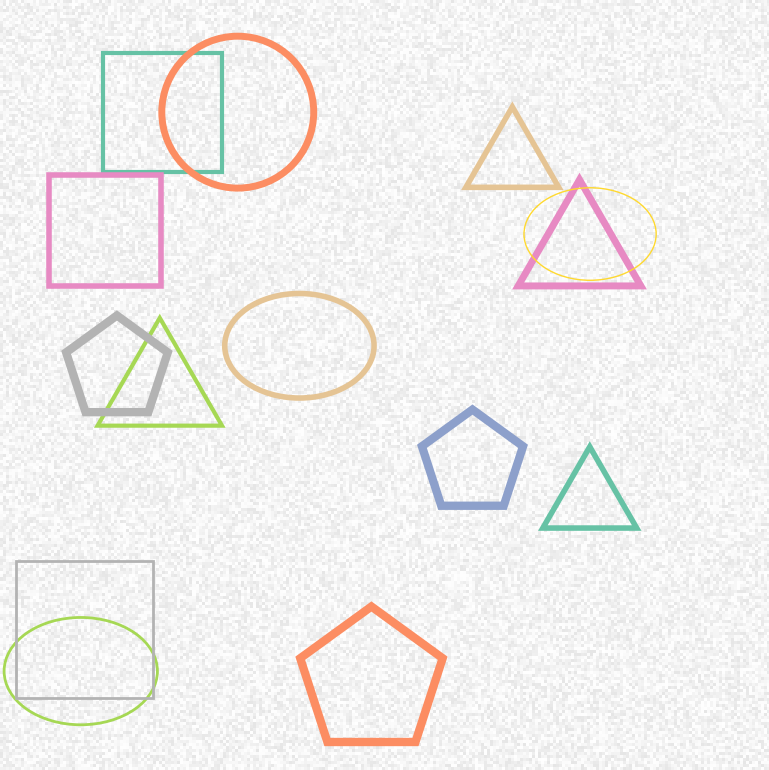[{"shape": "triangle", "thickness": 2, "radius": 0.35, "center": [0.766, 0.349]}, {"shape": "square", "thickness": 1.5, "radius": 0.39, "center": [0.211, 0.854]}, {"shape": "pentagon", "thickness": 3, "radius": 0.49, "center": [0.482, 0.115]}, {"shape": "circle", "thickness": 2.5, "radius": 0.49, "center": [0.309, 0.854]}, {"shape": "pentagon", "thickness": 3, "radius": 0.35, "center": [0.614, 0.399]}, {"shape": "square", "thickness": 2, "radius": 0.36, "center": [0.136, 0.701]}, {"shape": "triangle", "thickness": 2.5, "radius": 0.46, "center": [0.753, 0.675]}, {"shape": "triangle", "thickness": 1.5, "radius": 0.47, "center": [0.208, 0.494]}, {"shape": "oval", "thickness": 1, "radius": 0.5, "center": [0.105, 0.128]}, {"shape": "oval", "thickness": 0.5, "radius": 0.43, "center": [0.766, 0.696]}, {"shape": "triangle", "thickness": 2, "radius": 0.35, "center": [0.665, 0.792]}, {"shape": "oval", "thickness": 2, "radius": 0.48, "center": [0.389, 0.551]}, {"shape": "square", "thickness": 1, "radius": 0.45, "center": [0.11, 0.183]}, {"shape": "pentagon", "thickness": 3, "radius": 0.35, "center": [0.152, 0.521]}]